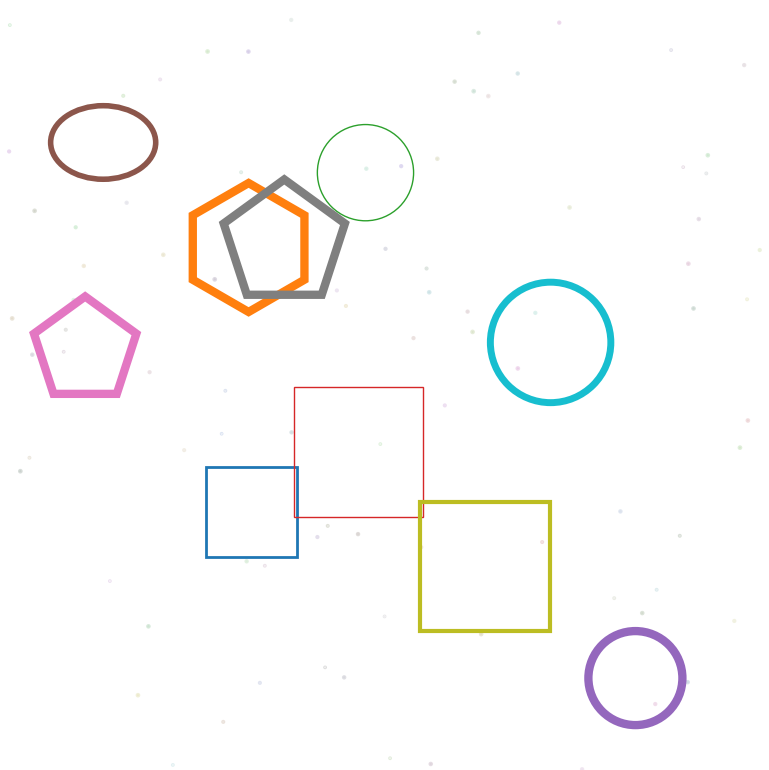[{"shape": "square", "thickness": 1, "radius": 0.29, "center": [0.326, 0.335]}, {"shape": "hexagon", "thickness": 3, "radius": 0.42, "center": [0.323, 0.679]}, {"shape": "circle", "thickness": 0.5, "radius": 0.31, "center": [0.475, 0.776]}, {"shape": "square", "thickness": 0.5, "radius": 0.42, "center": [0.465, 0.413]}, {"shape": "circle", "thickness": 3, "radius": 0.31, "center": [0.825, 0.119]}, {"shape": "oval", "thickness": 2, "radius": 0.34, "center": [0.134, 0.815]}, {"shape": "pentagon", "thickness": 3, "radius": 0.35, "center": [0.111, 0.545]}, {"shape": "pentagon", "thickness": 3, "radius": 0.41, "center": [0.369, 0.684]}, {"shape": "square", "thickness": 1.5, "radius": 0.42, "center": [0.63, 0.264]}, {"shape": "circle", "thickness": 2.5, "radius": 0.39, "center": [0.715, 0.555]}]